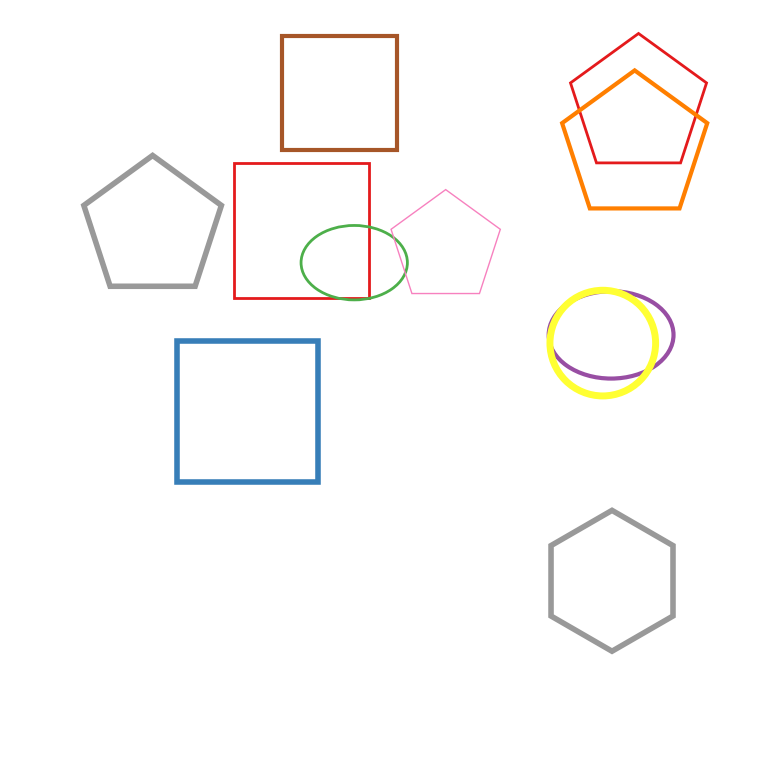[{"shape": "square", "thickness": 1, "radius": 0.44, "center": [0.391, 0.701]}, {"shape": "pentagon", "thickness": 1, "radius": 0.46, "center": [0.829, 0.864]}, {"shape": "square", "thickness": 2, "radius": 0.46, "center": [0.322, 0.465]}, {"shape": "oval", "thickness": 1, "radius": 0.35, "center": [0.46, 0.659]}, {"shape": "oval", "thickness": 1.5, "radius": 0.41, "center": [0.794, 0.565]}, {"shape": "pentagon", "thickness": 1.5, "radius": 0.5, "center": [0.824, 0.809]}, {"shape": "circle", "thickness": 2.5, "radius": 0.34, "center": [0.783, 0.554]}, {"shape": "square", "thickness": 1.5, "radius": 0.37, "center": [0.441, 0.879]}, {"shape": "pentagon", "thickness": 0.5, "radius": 0.37, "center": [0.579, 0.679]}, {"shape": "hexagon", "thickness": 2, "radius": 0.46, "center": [0.795, 0.246]}, {"shape": "pentagon", "thickness": 2, "radius": 0.47, "center": [0.198, 0.704]}]